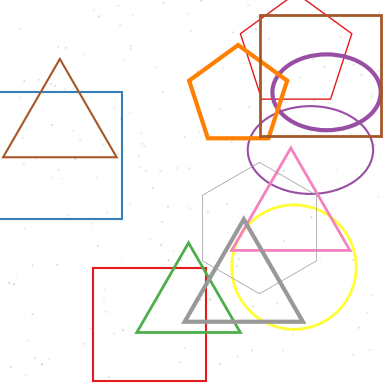[{"shape": "square", "thickness": 1.5, "radius": 0.73, "center": [0.389, 0.156]}, {"shape": "pentagon", "thickness": 1, "radius": 0.76, "center": [0.769, 0.866]}, {"shape": "square", "thickness": 1.5, "radius": 0.83, "center": [0.152, 0.596]}, {"shape": "triangle", "thickness": 2, "radius": 0.78, "center": [0.49, 0.214]}, {"shape": "oval", "thickness": 1.5, "radius": 0.81, "center": [0.806, 0.61]}, {"shape": "oval", "thickness": 3, "radius": 0.7, "center": [0.848, 0.76]}, {"shape": "pentagon", "thickness": 3, "radius": 0.67, "center": [0.619, 0.749]}, {"shape": "circle", "thickness": 2, "radius": 0.81, "center": [0.764, 0.306]}, {"shape": "square", "thickness": 2, "radius": 0.79, "center": [0.832, 0.803]}, {"shape": "triangle", "thickness": 1.5, "radius": 0.85, "center": [0.155, 0.677]}, {"shape": "triangle", "thickness": 2, "radius": 0.89, "center": [0.755, 0.438]}, {"shape": "triangle", "thickness": 3, "radius": 0.89, "center": [0.633, 0.253]}, {"shape": "hexagon", "thickness": 0.5, "radius": 0.85, "center": [0.674, 0.408]}]